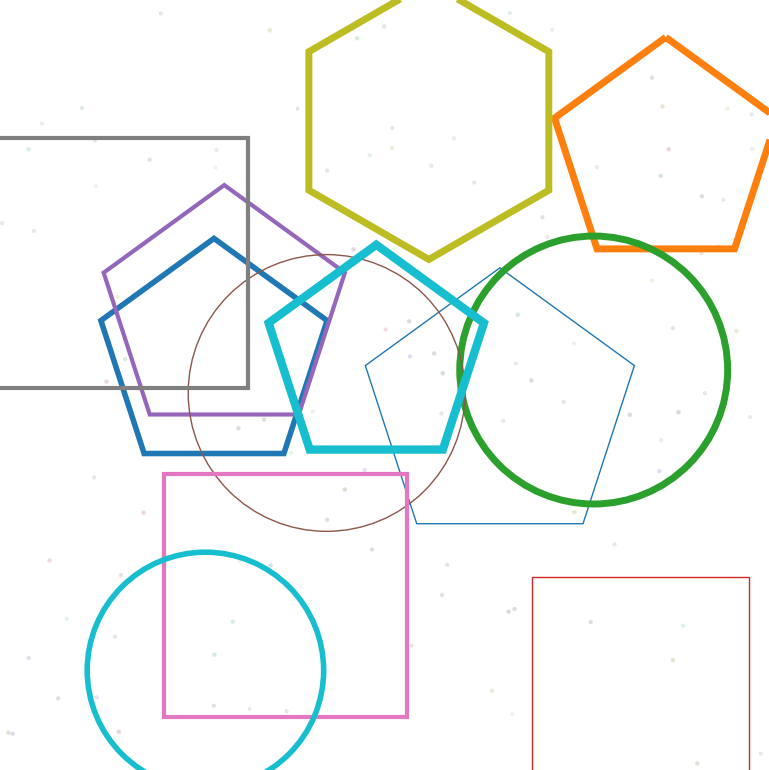[{"shape": "pentagon", "thickness": 2, "radius": 0.77, "center": [0.278, 0.536]}, {"shape": "pentagon", "thickness": 0.5, "radius": 0.92, "center": [0.649, 0.468]}, {"shape": "pentagon", "thickness": 2.5, "radius": 0.76, "center": [0.865, 0.8]}, {"shape": "circle", "thickness": 2.5, "radius": 0.87, "center": [0.771, 0.519]}, {"shape": "square", "thickness": 0.5, "radius": 0.7, "center": [0.832, 0.109]}, {"shape": "pentagon", "thickness": 1.5, "radius": 0.82, "center": [0.291, 0.595]}, {"shape": "circle", "thickness": 0.5, "radius": 0.9, "center": [0.424, 0.49]}, {"shape": "square", "thickness": 1.5, "radius": 0.79, "center": [0.37, 0.226]}, {"shape": "square", "thickness": 1.5, "radius": 0.81, "center": [0.16, 0.659]}, {"shape": "hexagon", "thickness": 2.5, "radius": 0.9, "center": [0.557, 0.843]}, {"shape": "pentagon", "thickness": 3, "radius": 0.74, "center": [0.489, 0.535]}, {"shape": "circle", "thickness": 2, "radius": 0.77, "center": [0.267, 0.129]}]